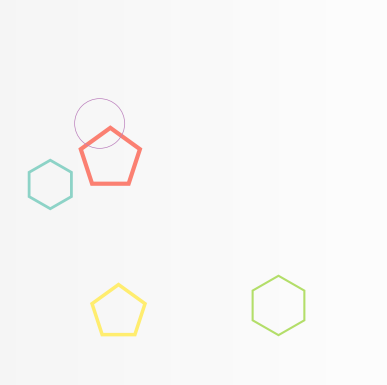[{"shape": "hexagon", "thickness": 2, "radius": 0.32, "center": [0.13, 0.521]}, {"shape": "pentagon", "thickness": 3, "radius": 0.4, "center": [0.285, 0.588]}, {"shape": "hexagon", "thickness": 1.5, "radius": 0.39, "center": [0.719, 0.207]}, {"shape": "circle", "thickness": 0.5, "radius": 0.32, "center": [0.257, 0.679]}, {"shape": "pentagon", "thickness": 2.5, "radius": 0.36, "center": [0.306, 0.189]}]